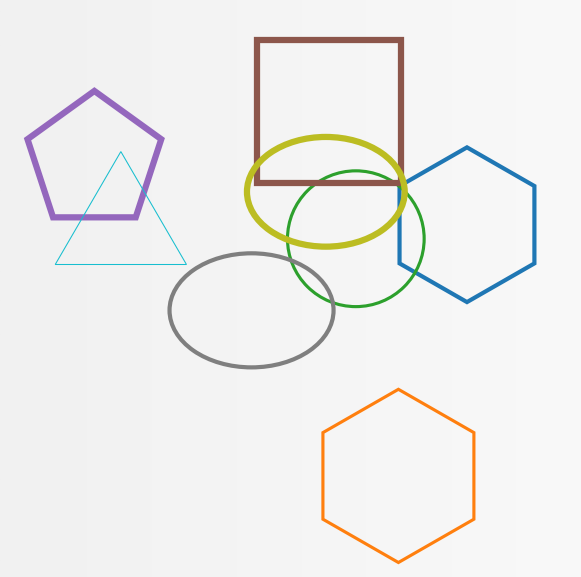[{"shape": "hexagon", "thickness": 2, "radius": 0.67, "center": [0.803, 0.61]}, {"shape": "hexagon", "thickness": 1.5, "radius": 0.75, "center": [0.685, 0.175]}, {"shape": "circle", "thickness": 1.5, "radius": 0.59, "center": [0.612, 0.586]}, {"shape": "pentagon", "thickness": 3, "radius": 0.6, "center": [0.162, 0.721]}, {"shape": "square", "thickness": 3, "radius": 0.62, "center": [0.566, 0.807]}, {"shape": "oval", "thickness": 2, "radius": 0.71, "center": [0.433, 0.462]}, {"shape": "oval", "thickness": 3, "radius": 0.68, "center": [0.561, 0.667]}, {"shape": "triangle", "thickness": 0.5, "radius": 0.65, "center": [0.208, 0.606]}]